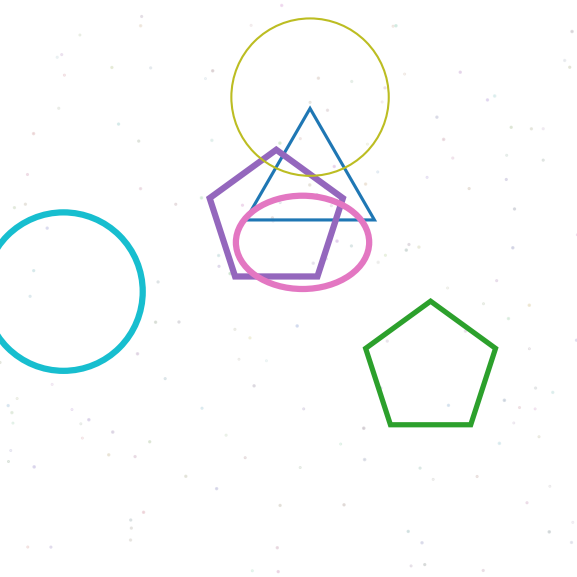[{"shape": "triangle", "thickness": 1.5, "radius": 0.64, "center": [0.537, 0.683]}, {"shape": "pentagon", "thickness": 2.5, "radius": 0.59, "center": [0.746, 0.359]}, {"shape": "pentagon", "thickness": 3, "radius": 0.61, "center": [0.478, 0.619]}, {"shape": "oval", "thickness": 3, "radius": 0.58, "center": [0.524, 0.579]}, {"shape": "circle", "thickness": 1, "radius": 0.68, "center": [0.537, 0.831]}, {"shape": "circle", "thickness": 3, "radius": 0.69, "center": [0.11, 0.494]}]